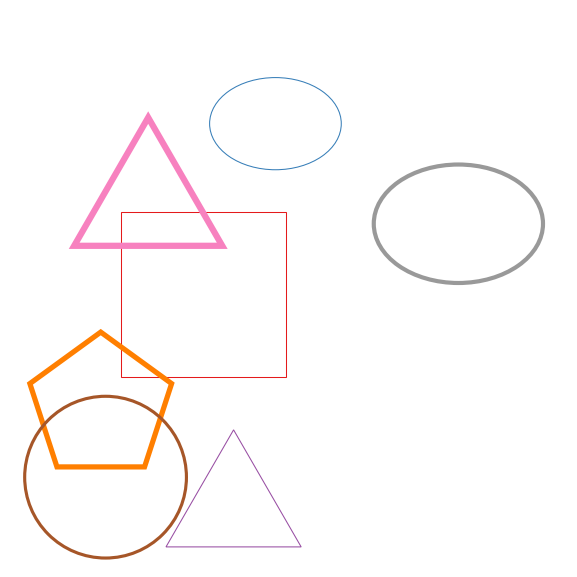[{"shape": "square", "thickness": 0.5, "radius": 0.71, "center": [0.353, 0.489]}, {"shape": "oval", "thickness": 0.5, "radius": 0.57, "center": [0.477, 0.785]}, {"shape": "triangle", "thickness": 0.5, "radius": 0.68, "center": [0.404, 0.12]}, {"shape": "pentagon", "thickness": 2.5, "radius": 0.65, "center": [0.174, 0.295]}, {"shape": "circle", "thickness": 1.5, "radius": 0.7, "center": [0.183, 0.173]}, {"shape": "triangle", "thickness": 3, "radius": 0.74, "center": [0.257, 0.648]}, {"shape": "oval", "thickness": 2, "radius": 0.73, "center": [0.794, 0.612]}]